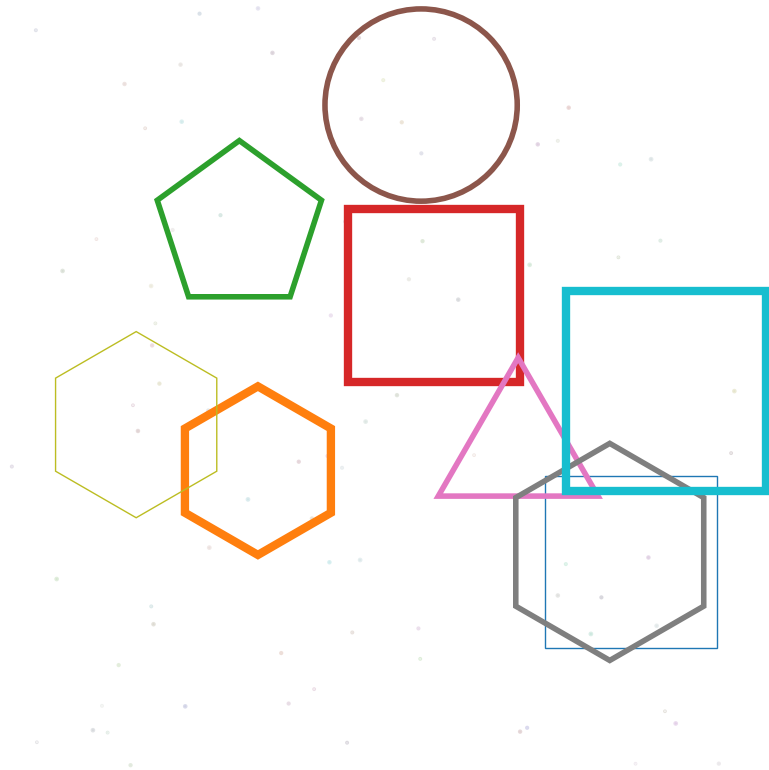[{"shape": "square", "thickness": 0.5, "radius": 0.56, "center": [0.82, 0.27]}, {"shape": "hexagon", "thickness": 3, "radius": 0.55, "center": [0.335, 0.389]}, {"shape": "pentagon", "thickness": 2, "radius": 0.56, "center": [0.311, 0.705]}, {"shape": "square", "thickness": 3, "radius": 0.56, "center": [0.564, 0.616]}, {"shape": "circle", "thickness": 2, "radius": 0.62, "center": [0.547, 0.864]}, {"shape": "triangle", "thickness": 2, "radius": 0.6, "center": [0.673, 0.416]}, {"shape": "hexagon", "thickness": 2, "radius": 0.7, "center": [0.792, 0.283]}, {"shape": "hexagon", "thickness": 0.5, "radius": 0.6, "center": [0.177, 0.448]}, {"shape": "square", "thickness": 3, "radius": 0.65, "center": [0.865, 0.493]}]